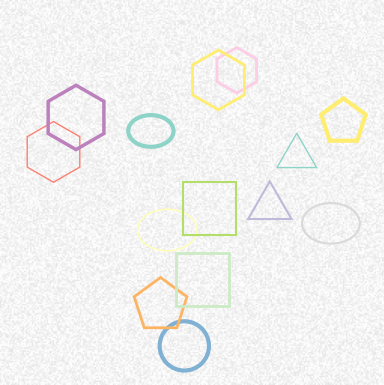[{"shape": "triangle", "thickness": 1, "radius": 0.3, "center": [0.771, 0.594]}, {"shape": "oval", "thickness": 3, "radius": 0.29, "center": [0.392, 0.66]}, {"shape": "oval", "thickness": 1, "radius": 0.39, "center": [0.434, 0.402]}, {"shape": "triangle", "thickness": 1.5, "radius": 0.33, "center": [0.701, 0.464]}, {"shape": "hexagon", "thickness": 1, "radius": 0.39, "center": [0.139, 0.605]}, {"shape": "circle", "thickness": 3, "radius": 0.32, "center": [0.479, 0.102]}, {"shape": "pentagon", "thickness": 2, "radius": 0.36, "center": [0.417, 0.207]}, {"shape": "square", "thickness": 1.5, "radius": 0.35, "center": [0.544, 0.459]}, {"shape": "hexagon", "thickness": 2, "radius": 0.3, "center": [0.615, 0.817]}, {"shape": "oval", "thickness": 1.5, "radius": 0.38, "center": [0.86, 0.42]}, {"shape": "hexagon", "thickness": 2.5, "radius": 0.42, "center": [0.198, 0.695]}, {"shape": "square", "thickness": 2, "radius": 0.34, "center": [0.526, 0.275]}, {"shape": "hexagon", "thickness": 2, "radius": 0.39, "center": [0.567, 0.792]}, {"shape": "pentagon", "thickness": 3, "radius": 0.3, "center": [0.892, 0.684]}]